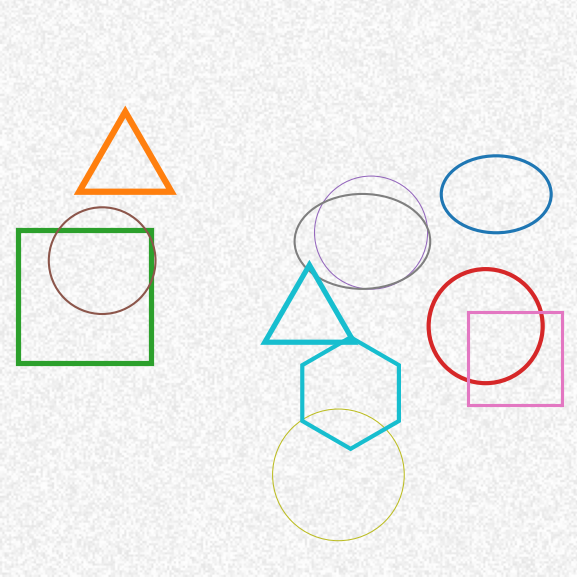[{"shape": "oval", "thickness": 1.5, "radius": 0.48, "center": [0.859, 0.663]}, {"shape": "triangle", "thickness": 3, "radius": 0.46, "center": [0.217, 0.713]}, {"shape": "square", "thickness": 2.5, "radius": 0.58, "center": [0.146, 0.486]}, {"shape": "circle", "thickness": 2, "radius": 0.49, "center": [0.841, 0.434]}, {"shape": "circle", "thickness": 0.5, "radius": 0.49, "center": [0.643, 0.596]}, {"shape": "circle", "thickness": 1, "radius": 0.46, "center": [0.177, 0.548]}, {"shape": "square", "thickness": 1.5, "radius": 0.4, "center": [0.891, 0.378]}, {"shape": "oval", "thickness": 1, "radius": 0.59, "center": [0.628, 0.581]}, {"shape": "circle", "thickness": 0.5, "radius": 0.57, "center": [0.586, 0.177]}, {"shape": "triangle", "thickness": 2.5, "radius": 0.45, "center": [0.536, 0.451]}, {"shape": "hexagon", "thickness": 2, "radius": 0.48, "center": [0.607, 0.318]}]